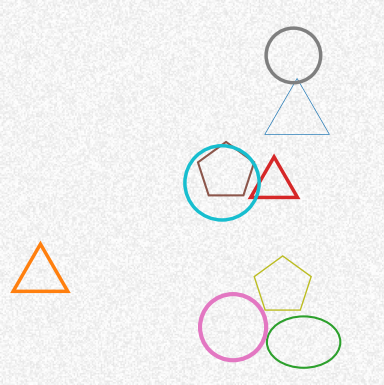[{"shape": "triangle", "thickness": 0.5, "radius": 0.49, "center": [0.772, 0.699]}, {"shape": "triangle", "thickness": 2.5, "radius": 0.41, "center": [0.105, 0.284]}, {"shape": "oval", "thickness": 1.5, "radius": 0.48, "center": [0.789, 0.111]}, {"shape": "triangle", "thickness": 2.5, "radius": 0.35, "center": [0.712, 0.522]}, {"shape": "pentagon", "thickness": 1.5, "radius": 0.38, "center": [0.587, 0.555]}, {"shape": "circle", "thickness": 3, "radius": 0.43, "center": [0.605, 0.15]}, {"shape": "circle", "thickness": 2.5, "radius": 0.35, "center": [0.762, 0.856]}, {"shape": "pentagon", "thickness": 1, "radius": 0.39, "center": [0.734, 0.257]}, {"shape": "circle", "thickness": 2.5, "radius": 0.48, "center": [0.577, 0.525]}]